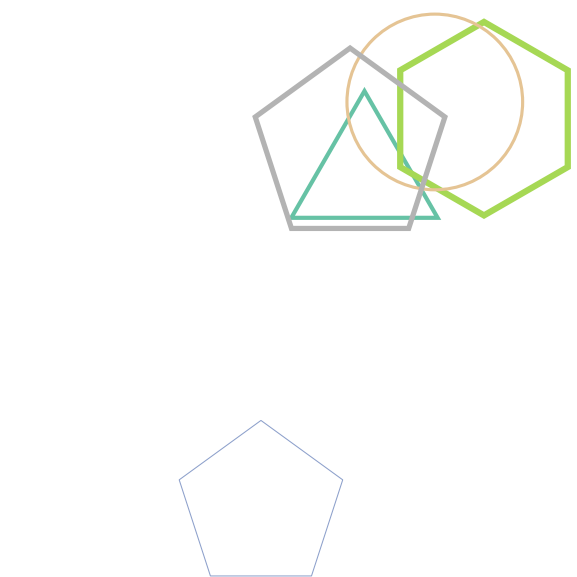[{"shape": "triangle", "thickness": 2, "radius": 0.73, "center": [0.631, 0.695]}, {"shape": "pentagon", "thickness": 0.5, "radius": 0.74, "center": [0.452, 0.122]}, {"shape": "hexagon", "thickness": 3, "radius": 0.84, "center": [0.838, 0.794]}, {"shape": "circle", "thickness": 1.5, "radius": 0.76, "center": [0.753, 0.823]}, {"shape": "pentagon", "thickness": 2.5, "radius": 0.86, "center": [0.606, 0.743]}]